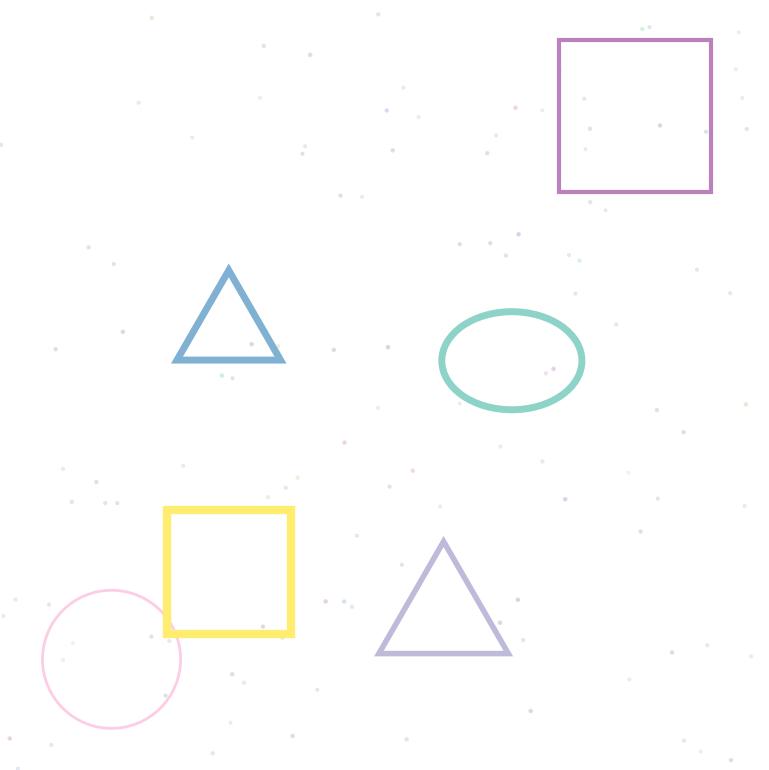[{"shape": "oval", "thickness": 2.5, "radius": 0.45, "center": [0.665, 0.532]}, {"shape": "triangle", "thickness": 2, "radius": 0.49, "center": [0.576, 0.2]}, {"shape": "triangle", "thickness": 2.5, "radius": 0.39, "center": [0.297, 0.571]}, {"shape": "circle", "thickness": 1, "radius": 0.45, "center": [0.145, 0.144]}, {"shape": "square", "thickness": 1.5, "radius": 0.49, "center": [0.824, 0.85]}, {"shape": "square", "thickness": 3, "radius": 0.4, "center": [0.297, 0.258]}]